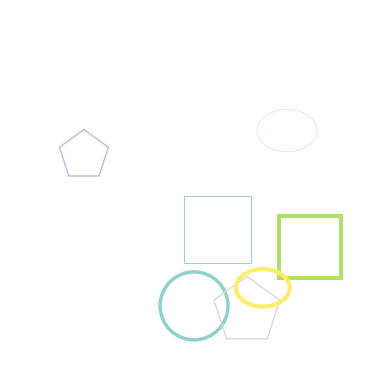[{"shape": "circle", "thickness": 2.5, "radius": 0.44, "center": [0.504, 0.206]}, {"shape": "pentagon", "thickness": 1, "radius": 0.33, "center": [0.218, 0.597]}, {"shape": "square", "thickness": 0.5, "radius": 0.44, "center": [0.564, 0.405]}, {"shape": "square", "thickness": 3, "radius": 0.4, "center": [0.805, 0.359]}, {"shape": "pentagon", "thickness": 1, "radius": 0.45, "center": [0.641, 0.193]}, {"shape": "oval", "thickness": 0.5, "radius": 0.39, "center": [0.746, 0.661]}, {"shape": "oval", "thickness": 3, "radius": 0.35, "center": [0.683, 0.252]}]